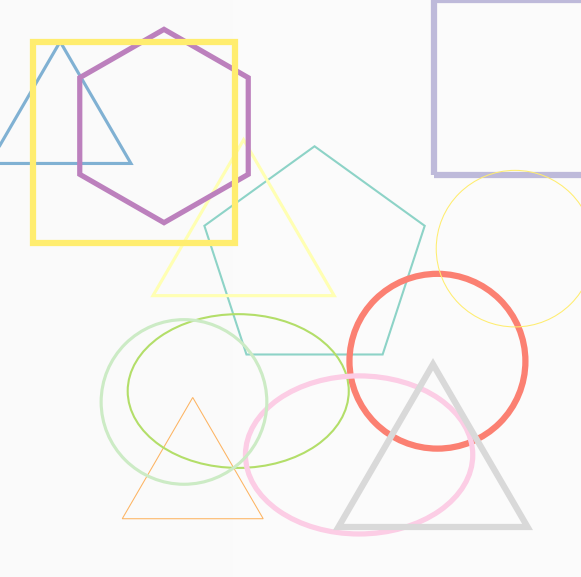[{"shape": "pentagon", "thickness": 1, "radius": 1.0, "center": [0.541, 0.547]}, {"shape": "triangle", "thickness": 1.5, "radius": 0.9, "center": [0.419, 0.577]}, {"shape": "square", "thickness": 3, "radius": 0.76, "center": [0.898, 0.848]}, {"shape": "circle", "thickness": 3, "radius": 0.76, "center": [0.753, 0.374]}, {"shape": "triangle", "thickness": 1.5, "radius": 0.7, "center": [0.103, 0.786]}, {"shape": "triangle", "thickness": 0.5, "radius": 0.7, "center": [0.332, 0.171]}, {"shape": "oval", "thickness": 1, "radius": 0.95, "center": [0.41, 0.322]}, {"shape": "oval", "thickness": 2.5, "radius": 0.98, "center": [0.618, 0.211]}, {"shape": "triangle", "thickness": 3, "radius": 0.94, "center": [0.745, 0.181]}, {"shape": "hexagon", "thickness": 2.5, "radius": 0.84, "center": [0.282, 0.781]}, {"shape": "circle", "thickness": 1.5, "radius": 0.71, "center": [0.317, 0.303]}, {"shape": "circle", "thickness": 0.5, "radius": 0.68, "center": [0.886, 0.569]}, {"shape": "square", "thickness": 3, "radius": 0.87, "center": [0.23, 0.753]}]